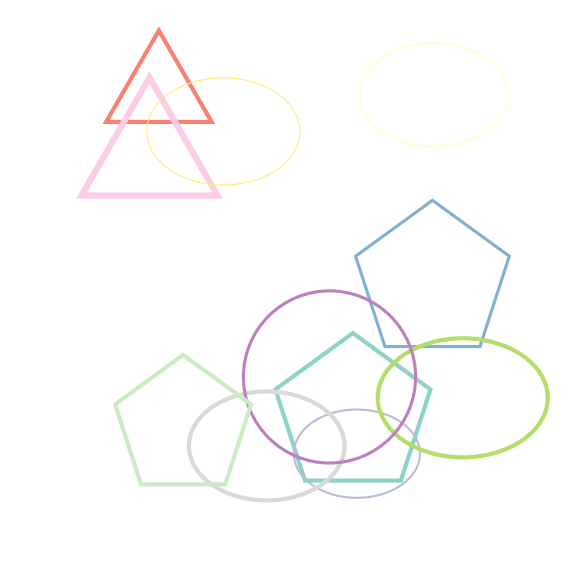[{"shape": "pentagon", "thickness": 2, "radius": 0.71, "center": [0.611, 0.281]}, {"shape": "oval", "thickness": 0.5, "radius": 0.64, "center": [0.751, 0.835]}, {"shape": "oval", "thickness": 1, "radius": 0.55, "center": [0.618, 0.214]}, {"shape": "triangle", "thickness": 2, "radius": 0.53, "center": [0.275, 0.841]}, {"shape": "pentagon", "thickness": 1.5, "radius": 0.7, "center": [0.749, 0.512]}, {"shape": "oval", "thickness": 2, "radius": 0.74, "center": [0.801, 0.31]}, {"shape": "triangle", "thickness": 3, "radius": 0.68, "center": [0.259, 0.729]}, {"shape": "oval", "thickness": 2, "radius": 0.67, "center": [0.462, 0.227]}, {"shape": "circle", "thickness": 1.5, "radius": 0.75, "center": [0.571, 0.346]}, {"shape": "pentagon", "thickness": 2, "radius": 0.62, "center": [0.317, 0.261]}, {"shape": "oval", "thickness": 0.5, "radius": 0.66, "center": [0.387, 0.772]}]